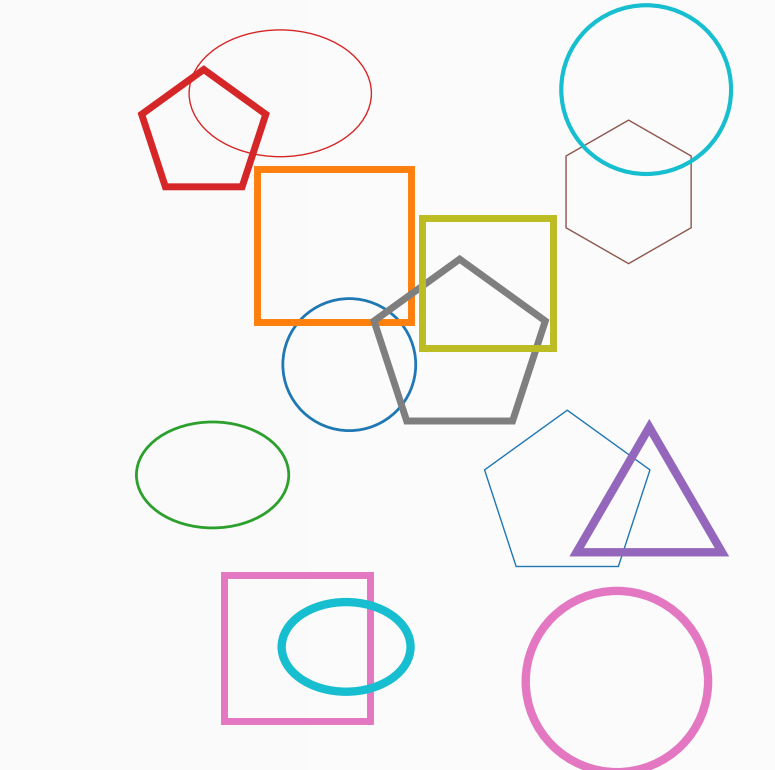[{"shape": "circle", "thickness": 1, "radius": 0.43, "center": [0.451, 0.526]}, {"shape": "pentagon", "thickness": 0.5, "radius": 0.56, "center": [0.732, 0.355]}, {"shape": "square", "thickness": 2.5, "radius": 0.5, "center": [0.431, 0.681]}, {"shape": "oval", "thickness": 1, "radius": 0.49, "center": [0.274, 0.383]}, {"shape": "pentagon", "thickness": 2.5, "radius": 0.42, "center": [0.263, 0.826]}, {"shape": "oval", "thickness": 0.5, "radius": 0.59, "center": [0.362, 0.879]}, {"shape": "triangle", "thickness": 3, "radius": 0.54, "center": [0.838, 0.337]}, {"shape": "hexagon", "thickness": 0.5, "radius": 0.47, "center": [0.811, 0.751]}, {"shape": "circle", "thickness": 3, "radius": 0.59, "center": [0.796, 0.115]}, {"shape": "square", "thickness": 2.5, "radius": 0.47, "center": [0.383, 0.158]}, {"shape": "pentagon", "thickness": 2.5, "radius": 0.58, "center": [0.593, 0.547]}, {"shape": "square", "thickness": 2.5, "radius": 0.42, "center": [0.629, 0.633]}, {"shape": "circle", "thickness": 1.5, "radius": 0.55, "center": [0.834, 0.884]}, {"shape": "oval", "thickness": 3, "radius": 0.42, "center": [0.447, 0.16]}]